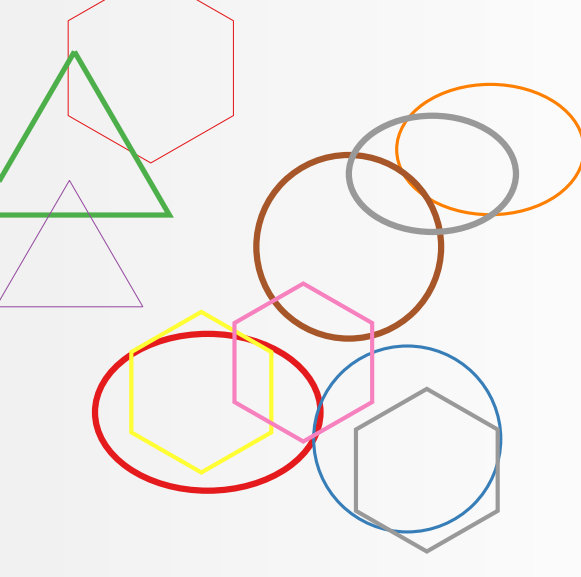[{"shape": "hexagon", "thickness": 0.5, "radius": 0.82, "center": [0.259, 0.881]}, {"shape": "oval", "thickness": 3, "radius": 0.97, "center": [0.357, 0.285]}, {"shape": "circle", "thickness": 1.5, "radius": 0.8, "center": [0.701, 0.239]}, {"shape": "triangle", "thickness": 2.5, "radius": 0.94, "center": [0.128, 0.721]}, {"shape": "triangle", "thickness": 0.5, "radius": 0.73, "center": [0.119, 0.541]}, {"shape": "oval", "thickness": 1.5, "radius": 0.81, "center": [0.844, 0.74]}, {"shape": "hexagon", "thickness": 2, "radius": 0.7, "center": [0.346, 0.32]}, {"shape": "circle", "thickness": 3, "radius": 0.79, "center": [0.6, 0.572]}, {"shape": "hexagon", "thickness": 2, "radius": 0.68, "center": [0.522, 0.371]}, {"shape": "hexagon", "thickness": 2, "radius": 0.7, "center": [0.734, 0.185]}, {"shape": "oval", "thickness": 3, "radius": 0.72, "center": [0.744, 0.698]}]